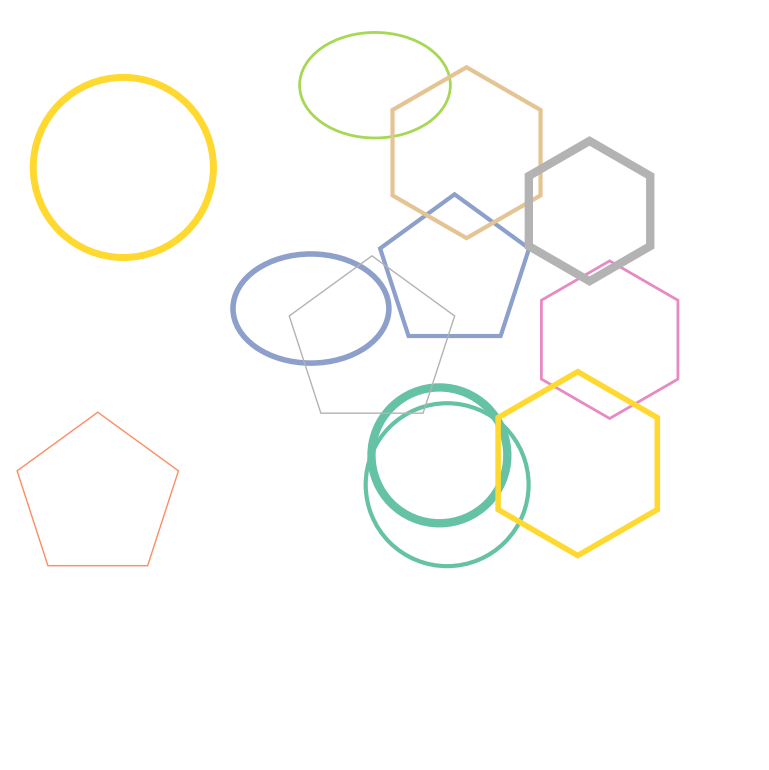[{"shape": "circle", "thickness": 3, "radius": 0.44, "center": [0.571, 0.409]}, {"shape": "circle", "thickness": 1.5, "radius": 0.53, "center": [0.581, 0.371]}, {"shape": "pentagon", "thickness": 0.5, "radius": 0.55, "center": [0.127, 0.354]}, {"shape": "oval", "thickness": 2, "radius": 0.51, "center": [0.404, 0.599]}, {"shape": "pentagon", "thickness": 1.5, "radius": 0.51, "center": [0.59, 0.646]}, {"shape": "hexagon", "thickness": 1, "radius": 0.51, "center": [0.792, 0.559]}, {"shape": "oval", "thickness": 1, "radius": 0.49, "center": [0.487, 0.889]}, {"shape": "circle", "thickness": 2.5, "radius": 0.58, "center": [0.16, 0.783]}, {"shape": "hexagon", "thickness": 2, "radius": 0.6, "center": [0.75, 0.398]}, {"shape": "hexagon", "thickness": 1.5, "radius": 0.55, "center": [0.606, 0.802]}, {"shape": "hexagon", "thickness": 3, "radius": 0.46, "center": [0.766, 0.726]}, {"shape": "pentagon", "thickness": 0.5, "radius": 0.56, "center": [0.483, 0.555]}]